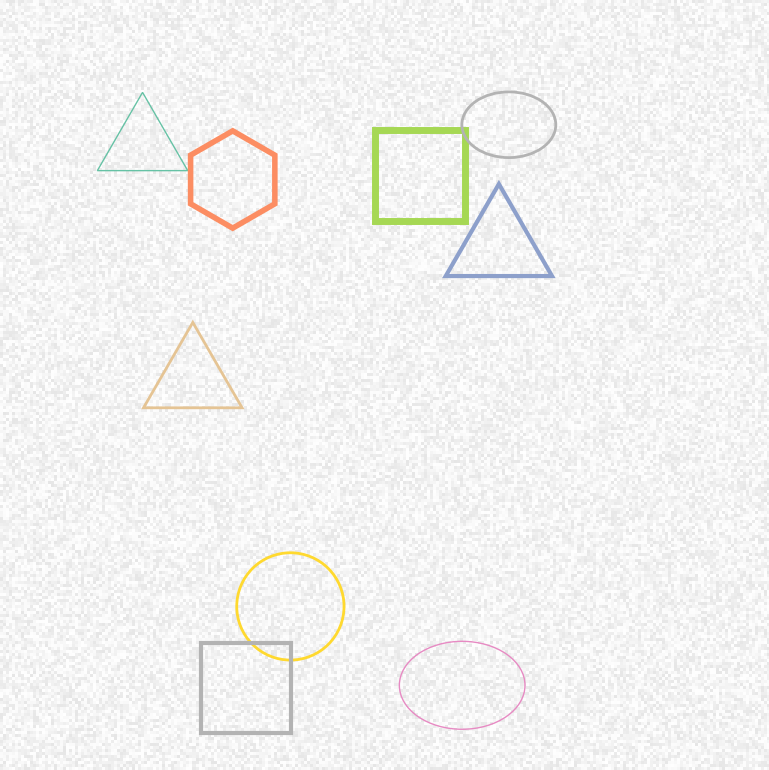[{"shape": "triangle", "thickness": 0.5, "radius": 0.34, "center": [0.185, 0.812]}, {"shape": "hexagon", "thickness": 2, "radius": 0.32, "center": [0.302, 0.767]}, {"shape": "triangle", "thickness": 1.5, "radius": 0.4, "center": [0.648, 0.681]}, {"shape": "oval", "thickness": 0.5, "radius": 0.41, "center": [0.6, 0.11]}, {"shape": "square", "thickness": 2.5, "radius": 0.29, "center": [0.545, 0.772]}, {"shape": "circle", "thickness": 1, "radius": 0.35, "center": [0.377, 0.212]}, {"shape": "triangle", "thickness": 1, "radius": 0.37, "center": [0.25, 0.507]}, {"shape": "oval", "thickness": 1, "radius": 0.3, "center": [0.661, 0.838]}, {"shape": "square", "thickness": 1.5, "radius": 0.29, "center": [0.32, 0.107]}]